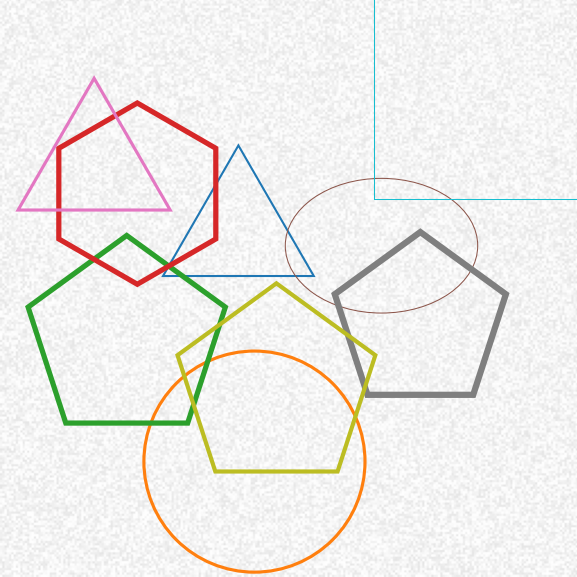[{"shape": "triangle", "thickness": 1, "radius": 0.75, "center": [0.413, 0.597]}, {"shape": "circle", "thickness": 1.5, "radius": 0.96, "center": [0.441, 0.2]}, {"shape": "pentagon", "thickness": 2.5, "radius": 0.9, "center": [0.219, 0.412]}, {"shape": "hexagon", "thickness": 2.5, "radius": 0.78, "center": [0.238, 0.664]}, {"shape": "oval", "thickness": 0.5, "radius": 0.83, "center": [0.661, 0.574]}, {"shape": "triangle", "thickness": 1.5, "radius": 0.76, "center": [0.163, 0.711]}, {"shape": "pentagon", "thickness": 3, "radius": 0.78, "center": [0.728, 0.442]}, {"shape": "pentagon", "thickness": 2, "radius": 0.9, "center": [0.479, 0.328]}, {"shape": "square", "thickness": 0.5, "radius": 0.94, "center": [0.837, 0.844]}]